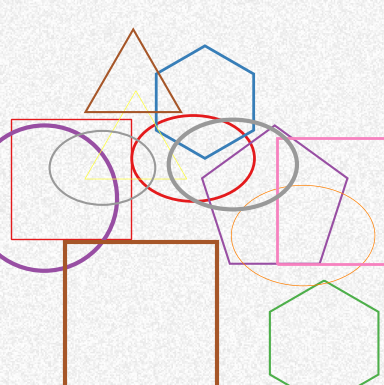[{"shape": "square", "thickness": 1, "radius": 0.78, "center": [0.185, 0.536]}, {"shape": "oval", "thickness": 2, "radius": 0.8, "center": [0.502, 0.588]}, {"shape": "hexagon", "thickness": 2, "radius": 0.73, "center": [0.532, 0.735]}, {"shape": "hexagon", "thickness": 1.5, "radius": 0.81, "center": [0.842, 0.109]}, {"shape": "pentagon", "thickness": 1.5, "radius": 0.99, "center": [0.714, 0.476]}, {"shape": "circle", "thickness": 3, "radius": 0.94, "center": [0.115, 0.485]}, {"shape": "oval", "thickness": 0.5, "radius": 0.93, "center": [0.787, 0.388]}, {"shape": "triangle", "thickness": 0.5, "radius": 0.76, "center": [0.353, 0.611]}, {"shape": "triangle", "thickness": 1.5, "radius": 0.72, "center": [0.346, 0.78]}, {"shape": "square", "thickness": 3, "radius": 0.99, "center": [0.366, 0.174]}, {"shape": "square", "thickness": 2, "radius": 0.82, "center": [0.884, 0.478]}, {"shape": "oval", "thickness": 3, "radius": 0.83, "center": [0.605, 0.573]}, {"shape": "oval", "thickness": 1.5, "radius": 0.69, "center": [0.266, 0.564]}]